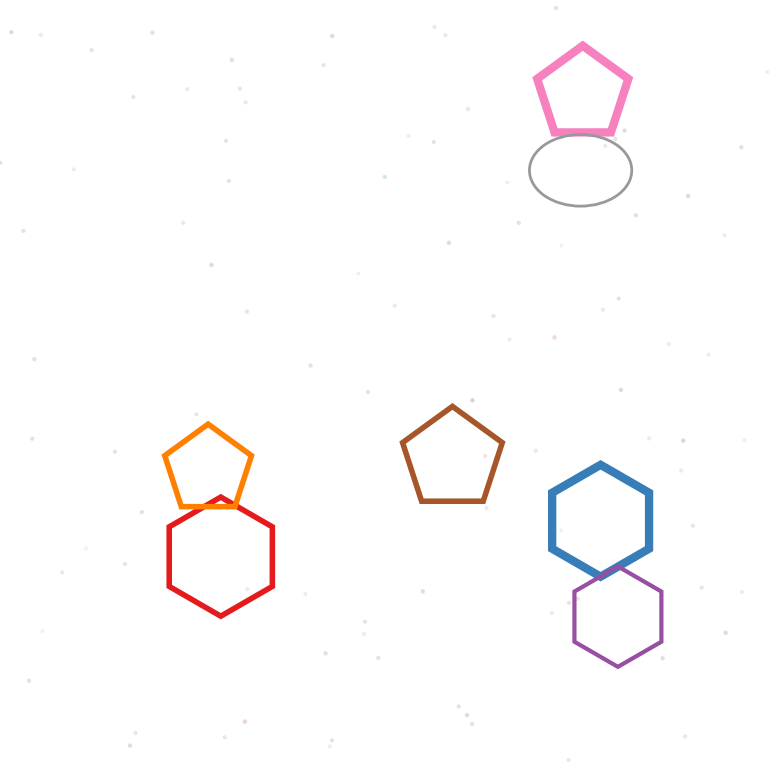[{"shape": "hexagon", "thickness": 2, "radius": 0.39, "center": [0.287, 0.277]}, {"shape": "hexagon", "thickness": 3, "radius": 0.36, "center": [0.78, 0.324]}, {"shape": "hexagon", "thickness": 1.5, "radius": 0.33, "center": [0.802, 0.199]}, {"shape": "pentagon", "thickness": 2, "radius": 0.3, "center": [0.27, 0.39]}, {"shape": "pentagon", "thickness": 2, "radius": 0.34, "center": [0.588, 0.404]}, {"shape": "pentagon", "thickness": 3, "radius": 0.31, "center": [0.757, 0.878]}, {"shape": "oval", "thickness": 1, "radius": 0.33, "center": [0.754, 0.779]}]